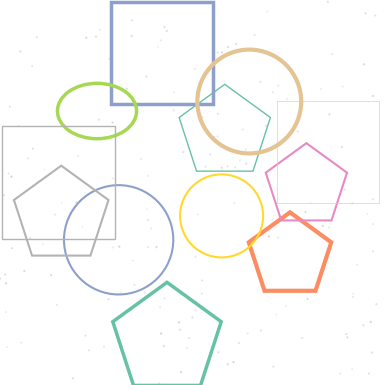[{"shape": "pentagon", "thickness": 2.5, "radius": 0.74, "center": [0.434, 0.119]}, {"shape": "pentagon", "thickness": 1, "radius": 0.62, "center": [0.584, 0.656]}, {"shape": "pentagon", "thickness": 3, "radius": 0.56, "center": [0.753, 0.336]}, {"shape": "square", "thickness": 2.5, "radius": 0.66, "center": [0.421, 0.862]}, {"shape": "circle", "thickness": 1.5, "radius": 0.71, "center": [0.308, 0.377]}, {"shape": "pentagon", "thickness": 1.5, "radius": 0.55, "center": [0.796, 0.517]}, {"shape": "oval", "thickness": 2.5, "radius": 0.51, "center": [0.252, 0.712]}, {"shape": "square", "thickness": 0.5, "radius": 0.66, "center": [0.853, 0.606]}, {"shape": "circle", "thickness": 1.5, "radius": 0.54, "center": [0.576, 0.439]}, {"shape": "circle", "thickness": 3, "radius": 0.67, "center": [0.647, 0.736]}, {"shape": "pentagon", "thickness": 1.5, "radius": 0.65, "center": [0.159, 0.441]}, {"shape": "square", "thickness": 1, "radius": 0.73, "center": [0.152, 0.525]}]